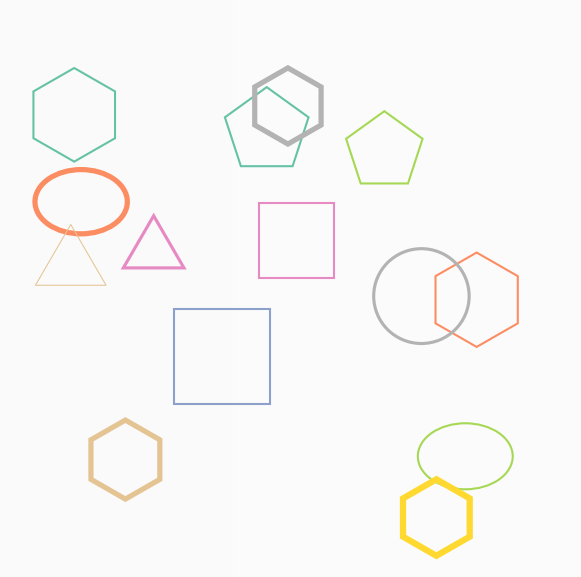[{"shape": "hexagon", "thickness": 1, "radius": 0.41, "center": [0.128, 0.8]}, {"shape": "pentagon", "thickness": 1, "radius": 0.38, "center": [0.459, 0.773]}, {"shape": "hexagon", "thickness": 1, "radius": 0.41, "center": [0.82, 0.48]}, {"shape": "oval", "thickness": 2.5, "radius": 0.4, "center": [0.14, 0.65]}, {"shape": "square", "thickness": 1, "radius": 0.41, "center": [0.382, 0.382]}, {"shape": "square", "thickness": 1, "radius": 0.32, "center": [0.51, 0.583]}, {"shape": "triangle", "thickness": 1.5, "radius": 0.3, "center": [0.264, 0.565]}, {"shape": "pentagon", "thickness": 1, "radius": 0.35, "center": [0.661, 0.737]}, {"shape": "oval", "thickness": 1, "radius": 0.41, "center": [0.8, 0.209]}, {"shape": "hexagon", "thickness": 3, "radius": 0.33, "center": [0.751, 0.103]}, {"shape": "triangle", "thickness": 0.5, "radius": 0.35, "center": [0.122, 0.54]}, {"shape": "hexagon", "thickness": 2.5, "radius": 0.34, "center": [0.216, 0.203]}, {"shape": "circle", "thickness": 1.5, "radius": 0.41, "center": [0.725, 0.486]}, {"shape": "hexagon", "thickness": 2.5, "radius": 0.33, "center": [0.495, 0.816]}]